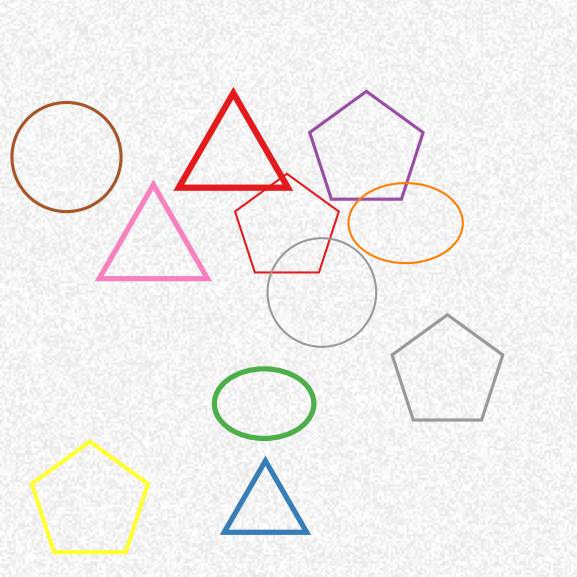[{"shape": "pentagon", "thickness": 1, "radius": 0.47, "center": [0.497, 0.604]}, {"shape": "triangle", "thickness": 3, "radius": 0.55, "center": [0.404, 0.729]}, {"shape": "triangle", "thickness": 2.5, "radius": 0.41, "center": [0.46, 0.119]}, {"shape": "oval", "thickness": 2.5, "radius": 0.43, "center": [0.457, 0.3]}, {"shape": "pentagon", "thickness": 1.5, "radius": 0.52, "center": [0.634, 0.738]}, {"shape": "oval", "thickness": 1, "radius": 0.5, "center": [0.702, 0.613]}, {"shape": "pentagon", "thickness": 2, "radius": 0.53, "center": [0.156, 0.129]}, {"shape": "circle", "thickness": 1.5, "radius": 0.47, "center": [0.115, 0.727]}, {"shape": "triangle", "thickness": 2.5, "radius": 0.54, "center": [0.266, 0.571]}, {"shape": "circle", "thickness": 1, "radius": 0.47, "center": [0.557, 0.493]}, {"shape": "pentagon", "thickness": 1.5, "radius": 0.5, "center": [0.775, 0.353]}]